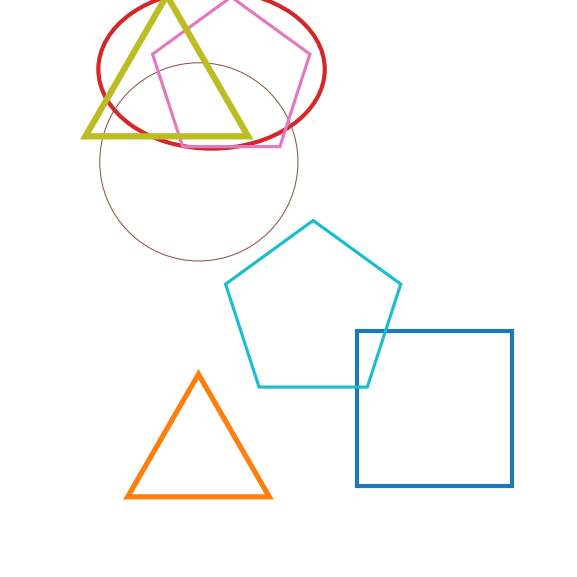[{"shape": "square", "thickness": 2, "radius": 0.67, "center": [0.752, 0.292]}, {"shape": "triangle", "thickness": 2.5, "radius": 0.71, "center": [0.344, 0.21]}, {"shape": "oval", "thickness": 2, "radius": 0.98, "center": [0.366, 0.879]}, {"shape": "circle", "thickness": 0.5, "radius": 0.86, "center": [0.344, 0.719]}, {"shape": "pentagon", "thickness": 1.5, "radius": 0.72, "center": [0.4, 0.861]}, {"shape": "triangle", "thickness": 3, "radius": 0.81, "center": [0.289, 0.844]}, {"shape": "pentagon", "thickness": 1.5, "radius": 0.8, "center": [0.542, 0.458]}]